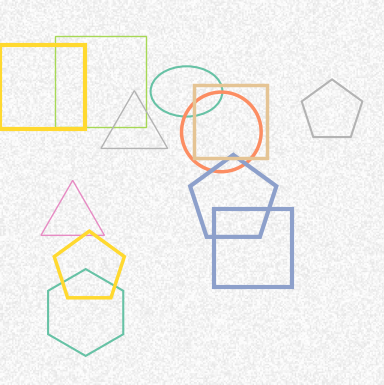[{"shape": "hexagon", "thickness": 1.5, "radius": 0.56, "center": [0.223, 0.188]}, {"shape": "oval", "thickness": 1.5, "radius": 0.47, "center": [0.484, 0.763]}, {"shape": "circle", "thickness": 2.5, "radius": 0.52, "center": [0.575, 0.657]}, {"shape": "square", "thickness": 3, "radius": 0.51, "center": [0.658, 0.356]}, {"shape": "pentagon", "thickness": 3, "radius": 0.59, "center": [0.606, 0.48]}, {"shape": "triangle", "thickness": 1, "radius": 0.48, "center": [0.189, 0.436]}, {"shape": "square", "thickness": 1, "radius": 0.59, "center": [0.261, 0.789]}, {"shape": "square", "thickness": 3, "radius": 0.55, "center": [0.11, 0.775]}, {"shape": "pentagon", "thickness": 2.5, "radius": 0.48, "center": [0.232, 0.304]}, {"shape": "square", "thickness": 2.5, "radius": 0.47, "center": [0.598, 0.685]}, {"shape": "triangle", "thickness": 1, "radius": 0.5, "center": [0.349, 0.664]}, {"shape": "pentagon", "thickness": 1.5, "radius": 0.41, "center": [0.862, 0.711]}]